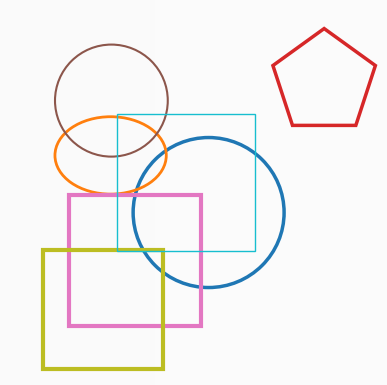[{"shape": "circle", "thickness": 2.5, "radius": 0.97, "center": [0.538, 0.448]}, {"shape": "oval", "thickness": 2, "radius": 0.72, "center": [0.285, 0.596]}, {"shape": "pentagon", "thickness": 2.5, "radius": 0.7, "center": [0.837, 0.787]}, {"shape": "circle", "thickness": 1.5, "radius": 0.73, "center": [0.287, 0.739]}, {"shape": "square", "thickness": 3, "radius": 0.85, "center": [0.349, 0.323]}, {"shape": "square", "thickness": 3, "radius": 0.77, "center": [0.266, 0.197]}, {"shape": "square", "thickness": 1, "radius": 0.89, "center": [0.48, 0.526]}]